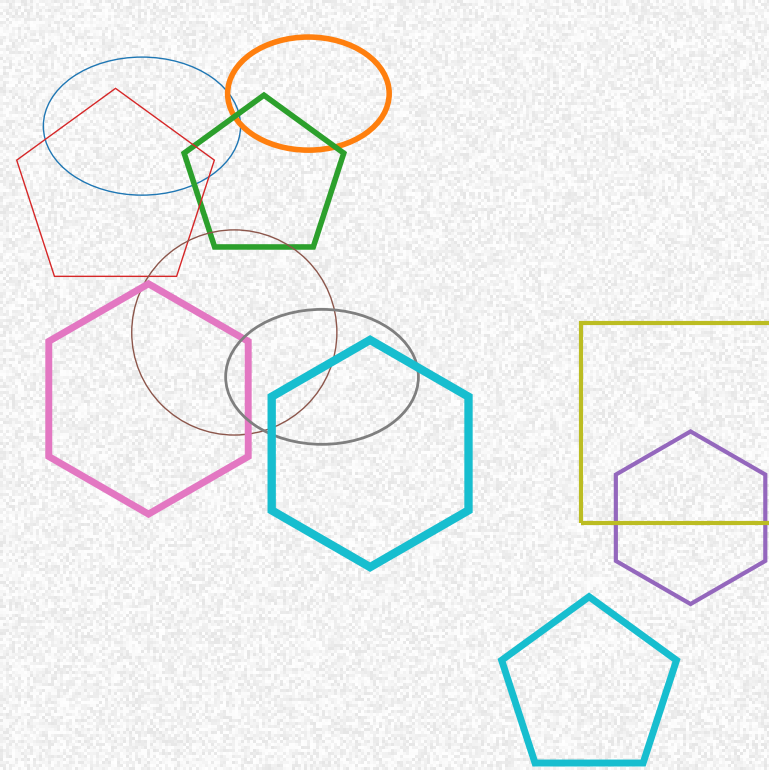[{"shape": "oval", "thickness": 0.5, "radius": 0.64, "center": [0.184, 0.836]}, {"shape": "oval", "thickness": 2, "radius": 0.52, "center": [0.401, 0.878]}, {"shape": "pentagon", "thickness": 2, "radius": 0.54, "center": [0.343, 0.767]}, {"shape": "pentagon", "thickness": 0.5, "radius": 0.67, "center": [0.15, 0.75]}, {"shape": "hexagon", "thickness": 1.5, "radius": 0.56, "center": [0.897, 0.328]}, {"shape": "circle", "thickness": 0.5, "radius": 0.67, "center": [0.304, 0.568]}, {"shape": "hexagon", "thickness": 2.5, "radius": 0.75, "center": [0.193, 0.482]}, {"shape": "oval", "thickness": 1, "radius": 0.63, "center": [0.418, 0.511]}, {"shape": "square", "thickness": 1.5, "radius": 0.65, "center": [0.884, 0.45]}, {"shape": "pentagon", "thickness": 2.5, "radius": 0.6, "center": [0.765, 0.106]}, {"shape": "hexagon", "thickness": 3, "radius": 0.74, "center": [0.481, 0.411]}]